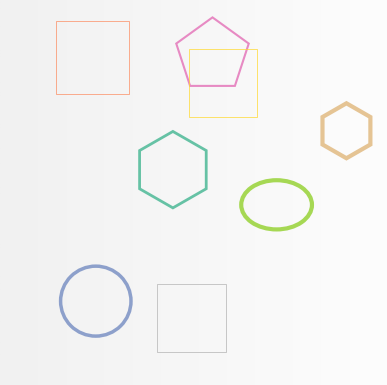[{"shape": "hexagon", "thickness": 2, "radius": 0.5, "center": [0.446, 0.559]}, {"shape": "square", "thickness": 0.5, "radius": 0.47, "center": [0.24, 0.852]}, {"shape": "circle", "thickness": 2.5, "radius": 0.45, "center": [0.247, 0.218]}, {"shape": "pentagon", "thickness": 1.5, "radius": 0.49, "center": [0.548, 0.856]}, {"shape": "oval", "thickness": 3, "radius": 0.46, "center": [0.714, 0.468]}, {"shape": "square", "thickness": 0.5, "radius": 0.44, "center": [0.575, 0.785]}, {"shape": "hexagon", "thickness": 3, "radius": 0.36, "center": [0.894, 0.66]}, {"shape": "square", "thickness": 0.5, "radius": 0.44, "center": [0.494, 0.175]}]